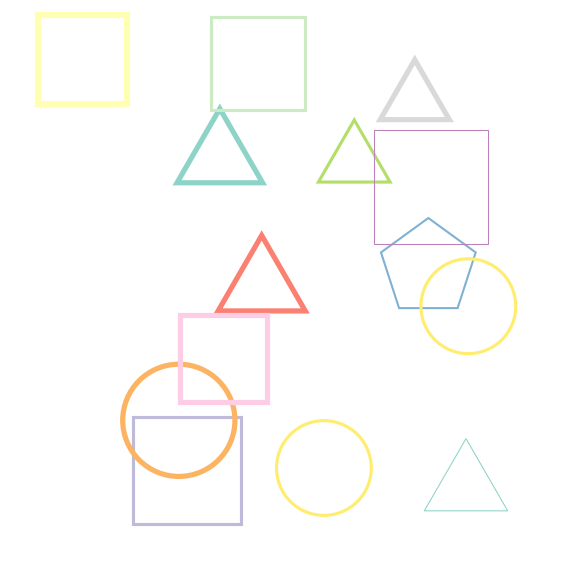[{"shape": "triangle", "thickness": 2.5, "radius": 0.43, "center": [0.381, 0.725]}, {"shape": "triangle", "thickness": 0.5, "radius": 0.42, "center": [0.807, 0.156]}, {"shape": "square", "thickness": 3, "radius": 0.39, "center": [0.143, 0.896]}, {"shape": "square", "thickness": 1.5, "radius": 0.47, "center": [0.324, 0.184]}, {"shape": "triangle", "thickness": 2.5, "radius": 0.44, "center": [0.453, 0.504]}, {"shape": "pentagon", "thickness": 1, "radius": 0.43, "center": [0.742, 0.535]}, {"shape": "circle", "thickness": 2.5, "radius": 0.49, "center": [0.31, 0.271]}, {"shape": "triangle", "thickness": 1.5, "radius": 0.36, "center": [0.613, 0.72]}, {"shape": "square", "thickness": 2.5, "radius": 0.38, "center": [0.387, 0.378]}, {"shape": "triangle", "thickness": 2.5, "radius": 0.35, "center": [0.718, 0.827]}, {"shape": "square", "thickness": 0.5, "radius": 0.49, "center": [0.746, 0.675]}, {"shape": "square", "thickness": 1.5, "radius": 0.41, "center": [0.446, 0.889]}, {"shape": "circle", "thickness": 1.5, "radius": 0.41, "center": [0.561, 0.189]}, {"shape": "circle", "thickness": 1.5, "radius": 0.41, "center": [0.811, 0.469]}]